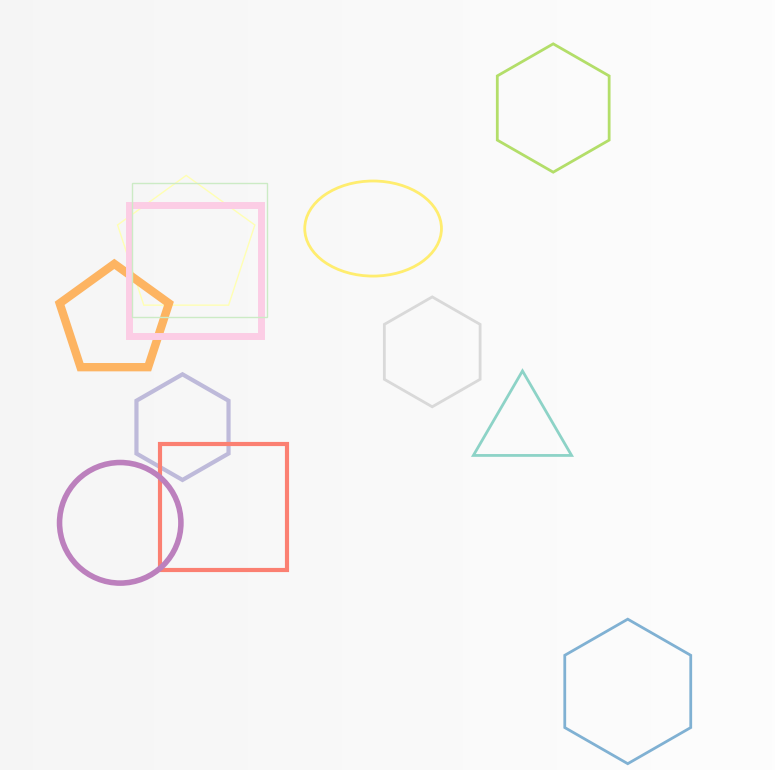[{"shape": "triangle", "thickness": 1, "radius": 0.37, "center": [0.674, 0.445]}, {"shape": "pentagon", "thickness": 0.5, "radius": 0.47, "center": [0.24, 0.679]}, {"shape": "hexagon", "thickness": 1.5, "radius": 0.34, "center": [0.235, 0.445]}, {"shape": "square", "thickness": 1.5, "radius": 0.41, "center": [0.288, 0.342]}, {"shape": "hexagon", "thickness": 1, "radius": 0.47, "center": [0.81, 0.102]}, {"shape": "pentagon", "thickness": 3, "radius": 0.37, "center": [0.148, 0.583]}, {"shape": "hexagon", "thickness": 1, "radius": 0.42, "center": [0.714, 0.86]}, {"shape": "square", "thickness": 2.5, "radius": 0.42, "center": [0.252, 0.649]}, {"shape": "hexagon", "thickness": 1, "radius": 0.36, "center": [0.558, 0.543]}, {"shape": "circle", "thickness": 2, "radius": 0.39, "center": [0.155, 0.321]}, {"shape": "square", "thickness": 0.5, "radius": 0.43, "center": [0.257, 0.676]}, {"shape": "oval", "thickness": 1, "radius": 0.44, "center": [0.481, 0.703]}]